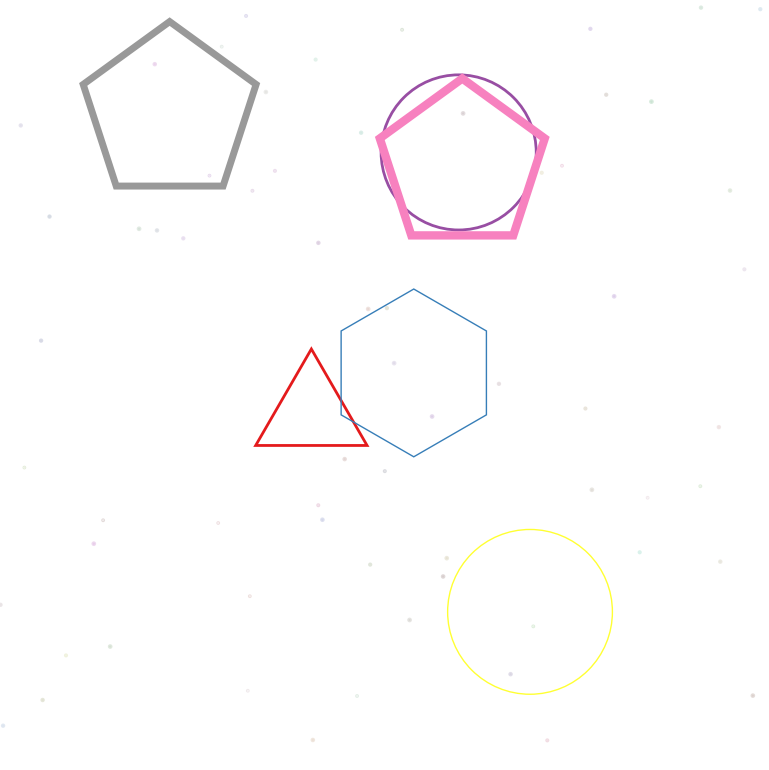[{"shape": "triangle", "thickness": 1, "radius": 0.42, "center": [0.404, 0.463]}, {"shape": "hexagon", "thickness": 0.5, "radius": 0.54, "center": [0.537, 0.516]}, {"shape": "circle", "thickness": 1, "radius": 0.5, "center": [0.596, 0.802]}, {"shape": "circle", "thickness": 0.5, "radius": 0.53, "center": [0.688, 0.205]}, {"shape": "pentagon", "thickness": 3, "radius": 0.56, "center": [0.6, 0.785]}, {"shape": "pentagon", "thickness": 2.5, "radius": 0.59, "center": [0.22, 0.854]}]